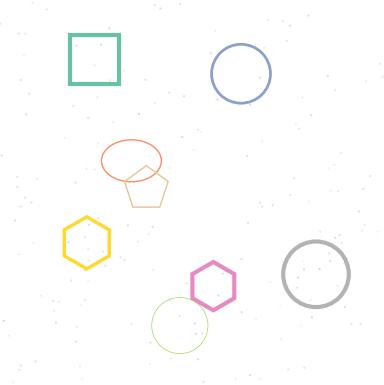[{"shape": "square", "thickness": 3, "radius": 0.32, "center": [0.246, 0.846]}, {"shape": "oval", "thickness": 1, "radius": 0.39, "center": [0.341, 0.582]}, {"shape": "circle", "thickness": 2, "radius": 0.38, "center": [0.626, 0.808]}, {"shape": "hexagon", "thickness": 3, "radius": 0.31, "center": [0.554, 0.257]}, {"shape": "circle", "thickness": 0.5, "radius": 0.36, "center": [0.467, 0.154]}, {"shape": "hexagon", "thickness": 2.5, "radius": 0.34, "center": [0.225, 0.369]}, {"shape": "pentagon", "thickness": 1, "radius": 0.3, "center": [0.38, 0.51]}, {"shape": "circle", "thickness": 3, "radius": 0.43, "center": [0.821, 0.288]}]